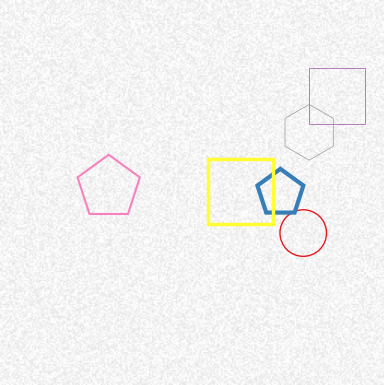[{"shape": "circle", "thickness": 1, "radius": 0.3, "center": [0.788, 0.395]}, {"shape": "pentagon", "thickness": 3, "radius": 0.31, "center": [0.728, 0.499]}, {"shape": "square", "thickness": 0.5, "radius": 0.36, "center": [0.875, 0.751]}, {"shape": "square", "thickness": 2.5, "radius": 0.42, "center": [0.625, 0.502]}, {"shape": "pentagon", "thickness": 1.5, "radius": 0.43, "center": [0.282, 0.513]}, {"shape": "hexagon", "thickness": 0.5, "radius": 0.36, "center": [0.803, 0.656]}]